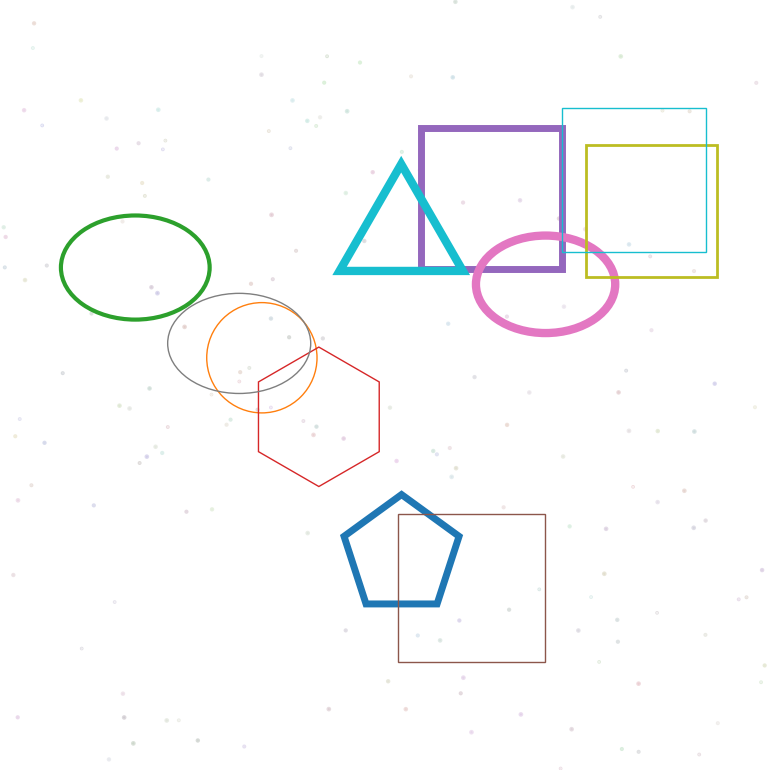[{"shape": "pentagon", "thickness": 2.5, "radius": 0.39, "center": [0.521, 0.279]}, {"shape": "circle", "thickness": 0.5, "radius": 0.36, "center": [0.34, 0.535]}, {"shape": "oval", "thickness": 1.5, "radius": 0.48, "center": [0.176, 0.653]}, {"shape": "hexagon", "thickness": 0.5, "radius": 0.45, "center": [0.414, 0.459]}, {"shape": "square", "thickness": 2.5, "radius": 0.46, "center": [0.638, 0.742]}, {"shape": "square", "thickness": 0.5, "radius": 0.48, "center": [0.613, 0.236]}, {"shape": "oval", "thickness": 3, "radius": 0.45, "center": [0.709, 0.631]}, {"shape": "oval", "thickness": 0.5, "radius": 0.46, "center": [0.311, 0.554]}, {"shape": "square", "thickness": 1, "radius": 0.43, "center": [0.846, 0.726]}, {"shape": "triangle", "thickness": 3, "radius": 0.46, "center": [0.521, 0.694]}, {"shape": "square", "thickness": 0.5, "radius": 0.47, "center": [0.823, 0.766]}]